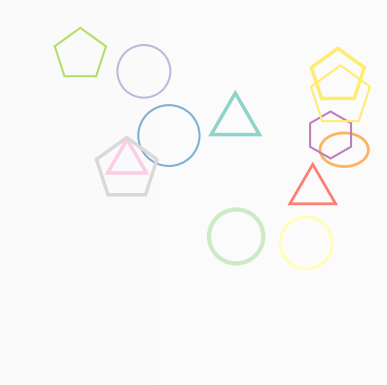[{"shape": "triangle", "thickness": 2.5, "radius": 0.36, "center": [0.607, 0.686]}, {"shape": "circle", "thickness": 2, "radius": 0.34, "center": [0.79, 0.369]}, {"shape": "circle", "thickness": 1.5, "radius": 0.34, "center": [0.371, 0.815]}, {"shape": "triangle", "thickness": 2, "radius": 0.34, "center": [0.807, 0.505]}, {"shape": "circle", "thickness": 1.5, "radius": 0.4, "center": [0.436, 0.648]}, {"shape": "oval", "thickness": 2, "radius": 0.31, "center": [0.888, 0.611]}, {"shape": "pentagon", "thickness": 1.5, "radius": 0.35, "center": [0.207, 0.858]}, {"shape": "triangle", "thickness": 2.5, "radius": 0.29, "center": [0.328, 0.58]}, {"shape": "pentagon", "thickness": 2.5, "radius": 0.41, "center": [0.327, 0.56]}, {"shape": "hexagon", "thickness": 1.5, "radius": 0.31, "center": [0.853, 0.649]}, {"shape": "circle", "thickness": 3, "radius": 0.35, "center": [0.609, 0.386]}, {"shape": "pentagon", "thickness": 2.5, "radius": 0.36, "center": [0.872, 0.802]}, {"shape": "pentagon", "thickness": 1.5, "radius": 0.4, "center": [0.879, 0.75]}]